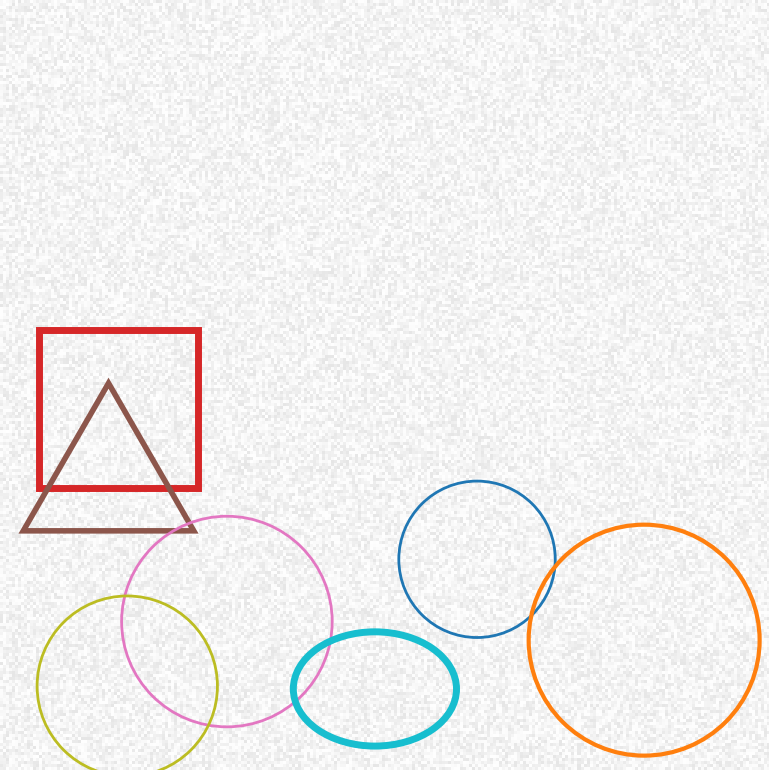[{"shape": "circle", "thickness": 1, "radius": 0.51, "center": [0.62, 0.274]}, {"shape": "circle", "thickness": 1.5, "radius": 0.75, "center": [0.837, 0.169]}, {"shape": "square", "thickness": 2.5, "radius": 0.51, "center": [0.154, 0.469]}, {"shape": "triangle", "thickness": 2, "radius": 0.64, "center": [0.141, 0.375]}, {"shape": "circle", "thickness": 1, "radius": 0.68, "center": [0.295, 0.193]}, {"shape": "circle", "thickness": 1, "radius": 0.59, "center": [0.165, 0.109]}, {"shape": "oval", "thickness": 2.5, "radius": 0.53, "center": [0.487, 0.105]}]